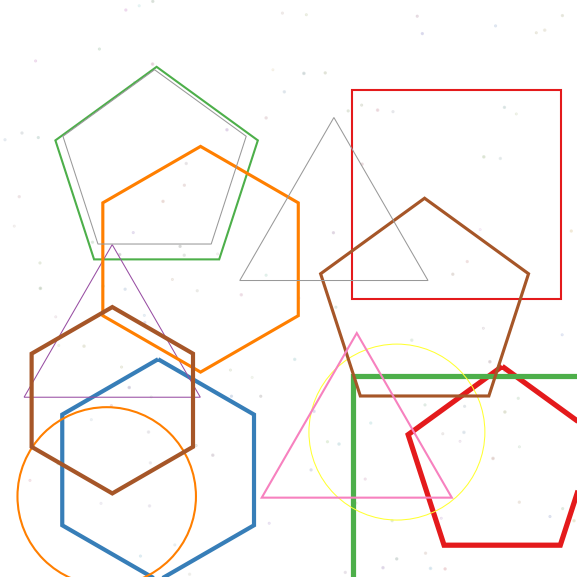[{"shape": "square", "thickness": 1, "radius": 0.91, "center": [0.79, 0.662]}, {"shape": "pentagon", "thickness": 2.5, "radius": 0.86, "center": [0.87, 0.194]}, {"shape": "hexagon", "thickness": 2, "radius": 0.96, "center": [0.274, 0.185]}, {"shape": "square", "thickness": 2.5, "radius": 0.97, "center": [0.807, 0.153]}, {"shape": "pentagon", "thickness": 1, "radius": 0.92, "center": [0.271, 0.699]}, {"shape": "triangle", "thickness": 0.5, "radius": 0.88, "center": [0.194, 0.399]}, {"shape": "circle", "thickness": 1, "radius": 0.77, "center": [0.185, 0.14]}, {"shape": "hexagon", "thickness": 1.5, "radius": 0.98, "center": [0.347, 0.55]}, {"shape": "circle", "thickness": 0.5, "radius": 0.76, "center": [0.687, 0.251]}, {"shape": "hexagon", "thickness": 2, "radius": 0.81, "center": [0.194, 0.306]}, {"shape": "pentagon", "thickness": 1.5, "radius": 0.95, "center": [0.735, 0.467]}, {"shape": "triangle", "thickness": 1, "radius": 0.95, "center": [0.618, 0.232]}, {"shape": "triangle", "thickness": 0.5, "radius": 0.94, "center": [0.578, 0.607]}, {"shape": "pentagon", "thickness": 0.5, "radius": 0.83, "center": [0.268, 0.712]}]